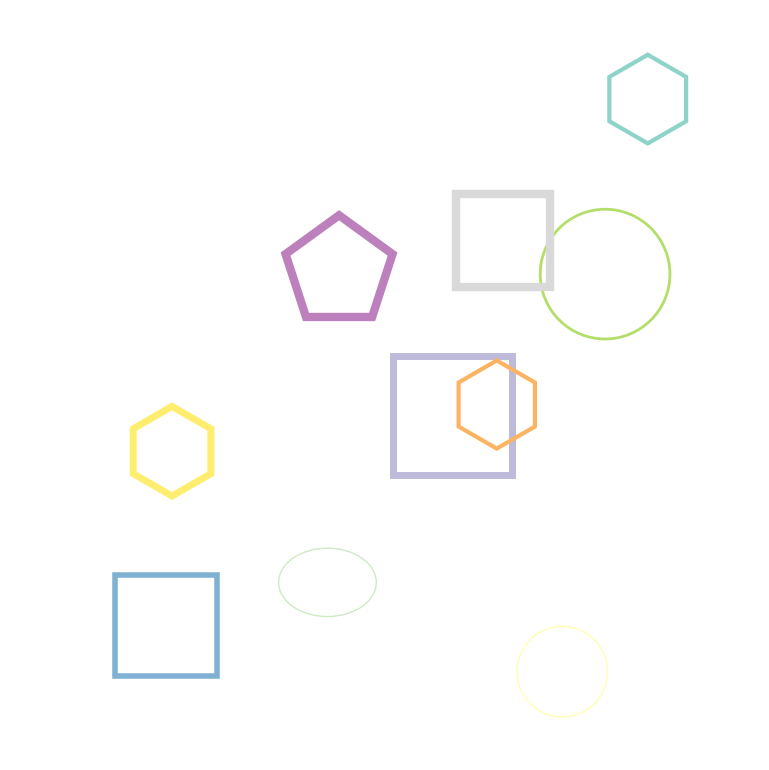[{"shape": "hexagon", "thickness": 1.5, "radius": 0.29, "center": [0.841, 0.871]}, {"shape": "circle", "thickness": 0.5, "radius": 0.29, "center": [0.73, 0.128]}, {"shape": "square", "thickness": 2.5, "radius": 0.38, "center": [0.588, 0.461]}, {"shape": "square", "thickness": 2, "radius": 0.33, "center": [0.216, 0.188]}, {"shape": "hexagon", "thickness": 1.5, "radius": 0.29, "center": [0.645, 0.475]}, {"shape": "circle", "thickness": 1, "radius": 0.42, "center": [0.786, 0.644]}, {"shape": "square", "thickness": 3, "radius": 0.3, "center": [0.653, 0.688]}, {"shape": "pentagon", "thickness": 3, "radius": 0.37, "center": [0.44, 0.647]}, {"shape": "oval", "thickness": 0.5, "radius": 0.32, "center": [0.425, 0.244]}, {"shape": "hexagon", "thickness": 2.5, "radius": 0.29, "center": [0.223, 0.414]}]